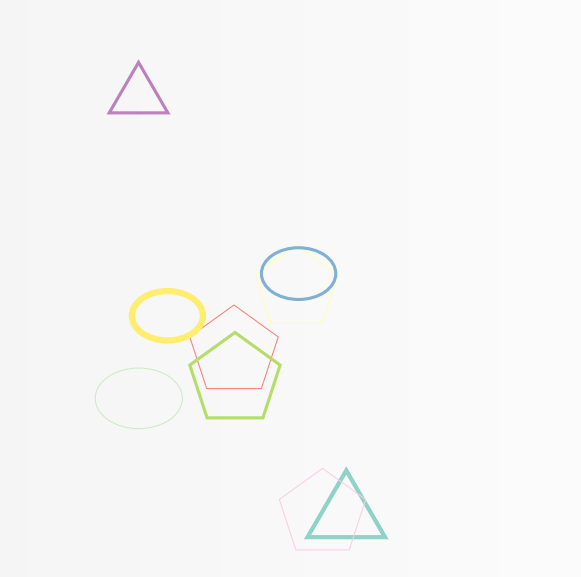[{"shape": "triangle", "thickness": 2, "radius": 0.39, "center": [0.596, 0.107]}, {"shape": "pentagon", "thickness": 0.5, "radius": 0.37, "center": [0.51, 0.5]}, {"shape": "pentagon", "thickness": 0.5, "radius": 0.4, "center": [0.403, 0.391]}, {"shape": "oval", "thickness": 1.5, "radius": 0.32, "center": [0.514, 0.525]}, {"shape": "pentagon", "thickness": 1.5, "radius": 0.41, "center": [0.404, 0.342]}, {"shape": "pentagon", "thickness": 0.5, "radius": 0.39, "center": [0.555, 0.11]}, {"shape": "triangle", "thickness": 1.5, "radius": 0.29, "center": [0.238, 0.833]}, {"shape": "oval", "thickness": 0.5, "radius": 0.37, "center": [0.239, 0.309]}, {"shape": "oval", "thickness": 3, "radius": 0.31, "center": [0.288, 0.452]}]